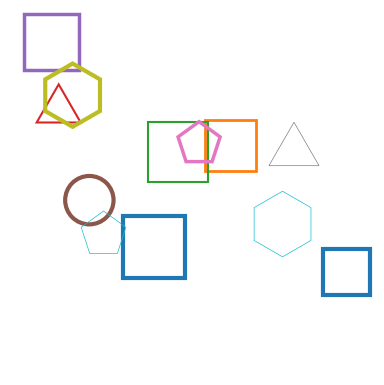[{"shape": "square", "thickness": 3, "radius": 0.4, "center": [0.401, 0.359]}, {"shape": "square", "thickness": 3, "radius": 0.3, "center": [0.9, 0.294]}, {"shape": "square", "thickness": 2, "radius": 0.33, "center": [0.598, 0.622]}, {"shape": "square", "thickness": 1.5, "radius": 0.39, "center": [0.463, 0.605]}, {"shape": "triangle", "thickness": 1.5, "radius": 0.33, "center": [0.152, 0.715]}, {"shape": "square", "thickness": 2.5, "radius": 0.36, "center": [0.134, 0.891]}, {"shape": "circle", "thickness": 3, "radius": 0.31, "center": [0.232, 0.48]}, {"shape": "pentagon", "thickness": 2.5, "radius": 0.29, "center": [0.517, 0.627]}, {"shape": "triangle", "thickness": 0.5, "radius": 0.38, "center": [0.764, 0.607]}, {"shape": "hexagon", "thickness": 3, "radius": 0.41, "center": [0.189, 0.753]}, {"shape": "hexagon", "thickness": 0.5, "radius": 0.43, "center": [0.734, 0.418]}, {"shape": "pentagon", "thickness": 0.5, "radius": 0.31, "center": [0.269, 0.391]}]